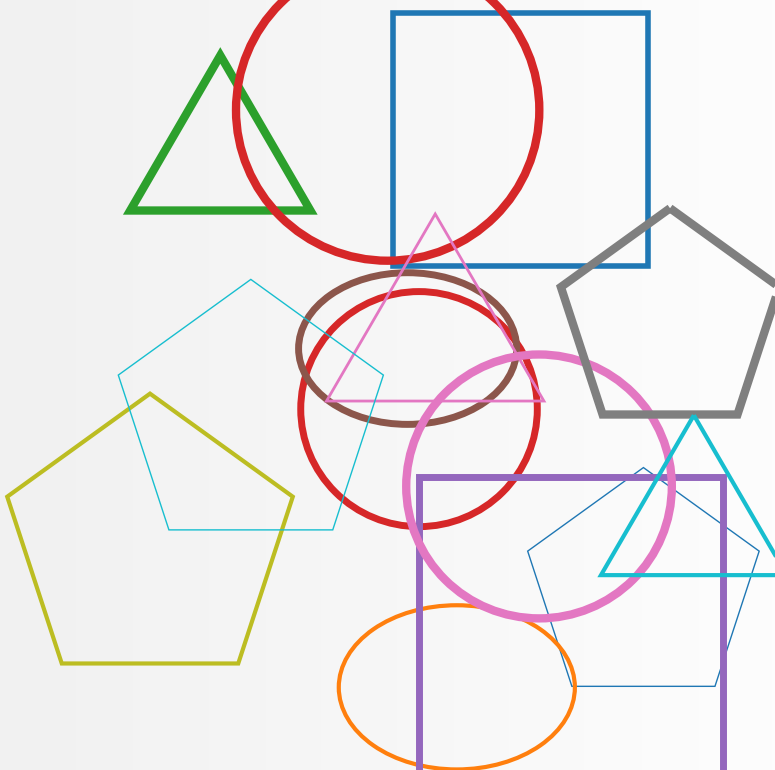[{"shape": "square", "thickness": 2, "radius": 0.82, "center": [0.672, 0.819]}, {"shape": "pentagon", "thickness": 0.5, "radius": 0.79, "center": [0.83, 0.236]}, {"shape": "oval", "thickness": 1.5, "radius": 0.76, "center": [0.589, 0.107]}, {"shape": "triangle", "thickness": 3, "radius": 0.67, "center": [0.284, 0.794]}, {"shape": "circle", "thickness": 3, "radius": 0.98, "center": [0.5, 0.857]}, {"shape": "circle", "thickness": 2.5, "radius": 0.76, "center": [0.541, 0.469]}, {"shape": "square", "thickness": 2.5, "radius": 0.98, "center": [0.737, 0.184]}, {"shape": "oval", "thickness": 2.5, "radius": 0.7, "center": [0.526, 0.547]}, {"shape": "circle", "thickness": 3, "radius": 0.86, "center": [0.696, 0.368]}, {"shape": "triangle", "thickness": 1, "radius": 0.81, "center": [0.562, 0.56]}, {"shape": "pentagon", "thickness": 3, "radius": 0.74, "center": [0.865, 0.581]}, {"shape": "pentagon", "thickness": 1.5, "radius": 0.97, "center": [0.194, 0.295]}, {"shape": "triangle", "thickness": 1.5, "radius": 0.69, "center": [0.895, 0.322]}, {"shape": "pentagon", "thickness": 0.5, "radius": 0.9, "center": [0.324, 0.457]}]